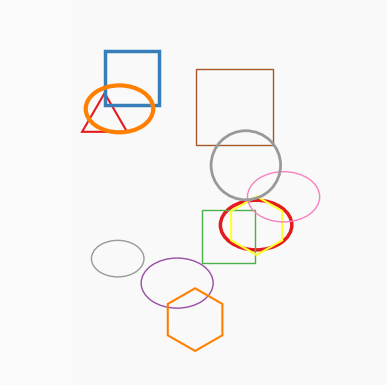[{"shape": "triangle", "thickness": 1.5, "radius": 0.33, "center": [0.27, 0.691]}, {"shape": "oval", "thickness": 2.5, "radius": 0.46, "center": [0.661, 0.415]}, {"shape": "square", "thickness": 2.5, "radius": 0.35, "center": [0.341, 0.798]}, {"shape": "square", "thickness": 1, "radius": 0.34, "center": [0.59, 0.386]}, {"shape": "oval", "thickness": 1, "radius": 0.46, "center": [0.457, 0.265]}, {"shape": "oval", "thickness": 3, "radius": 0.44, "center": [0.308, 0.717]}, {"shape": "hexagon", "thickness": 1.5, "radius": 0.41, "center": [0.503, 0.17]}, {"shape": "hexagon", "thickness": 1.5, "radius": 0.38, "center": [0.662, 0.414]}, {"shape": "square", "thickness": 1, "radius": 0.49, "center": [0.606, 0.722]}, {"shape": "oval", "thickness": 1, "radius": 0.47, "center": [0.732, 0.489]}, {"shape": "oval", "thickness": 1, "radius": 0.34, "center": [0.304, 0.328]}, {"shape": "circle", "thickness": 2, "radius": 0.45, "center": [0.634, 0.571]}]